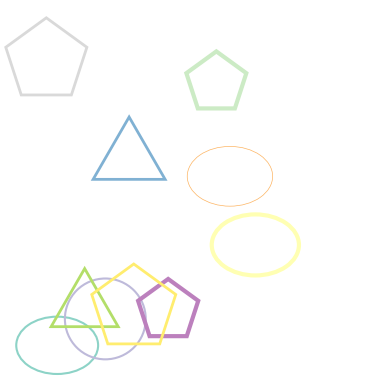[{"shape": "oval", "thickness": 1.5, "radius": 0.53, "center": [0.149, 0.103]}, {"shape": "oval", "thickness": 3, "radius": 0.57, "center": [0.663, 0.364]}, {"shape": "circle", "thickness": 1.5, "radius": 0.52, "center": [0.274, 0.172]}, {"shape": "triangle", "thickness": 2, "radius": 0.54, "center": [0.335, 0.588]}, {"shape": "oval", "thickness": 0.5, "radius": 0.55, "center": [0.597, 0.542]}, {"shape": "triangle", "thickness": 2, "radius": 0.5, "center": [0.22, 0.202]}, {"shape": "pentagon", "thickness": 2, "radius": 0.55, "center": [0.12, 0.843]}, {"shape": "pentagon", "thickness": 3, "radius": 0.41, "center": [0.437, 0.193]}, {"shape": "pentagon", "thickness": 3, "radius": 0.41, "center": [0.562, 0.785]}, {"shape": "pentagon", "thickness": 2, "radius": 0.57, "center": [0.347, 0.2]}]